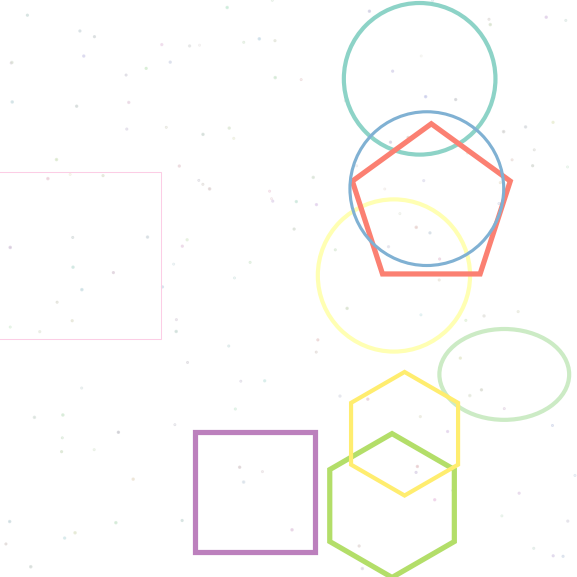[{"shape": "circle", "thickness": 2, "radius": 0.66, "center": [0.727, 0.863]}, {"shape": "circle", "thickness": 2, "radius": 0.66, "center": [0.682, 0.522]}, {"shape": "pentagon", "thickness": 2.5, "radius": 0.72, "center": [0.747, 0.641]}, {"shape": "circle", "thickness": 1.5, "radius": 0.67, "center": [0.739, 0.672]}, {"shape": "hexagon", "thickness": 2.5, "radius": 0.62, "center": [0.679, 0.124]}, {"shape": "square", "thickness": 0.5, "radius": 0.72, "center": [0.134, 0.556]}, {"shape": "square", "thickness": 2.5, "radius": 0.52, "center": [0.442, 0.148]}, {"shape": "oval", "thickness": 2, "radius": 0.56, "center": [0.873, 0.351]}, {"shape": "hexagon", "thickness": 2, "radius": 0.53, "center": [0.701, 0.248]}]